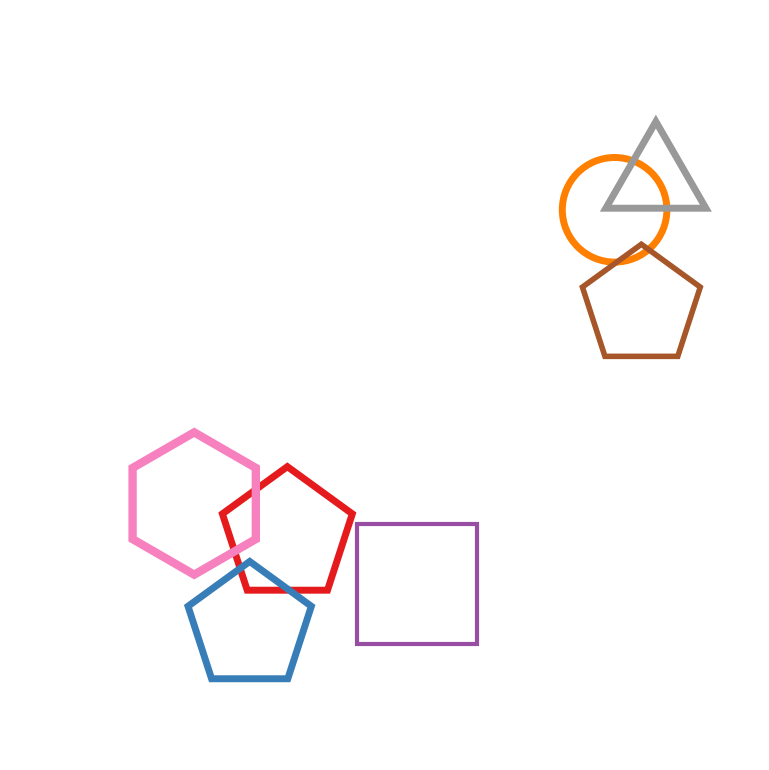[{"shape": "pentagon", "thickness": 2.5, "radius": 0.44, "center": [0.373, 0.305]}, {"shape": "pentagon", "thickness": 2.5, "radius": 0.42, "center": [0.324, 0.187]}, {"shape": "square", "thickness": 1.5, "radius": 0.39, "center": [0.542, 0.242]}, {"shape": "circle", "thickness": 2.5, "radius": 0.34, "center": [0.798, 0.728]}, {"shape": "pentagon", "thickness": 2, "radius": 0.4, "center": [0.833, 0.602]}, {"shape": "hexagon", "thickness": 3, "radius": 0.46, "center": [0.252, 0.346]}, {"shape": "triangle", "thickness": 2.5, "radius": 0.38, "center": [0.852, 0.767]}]